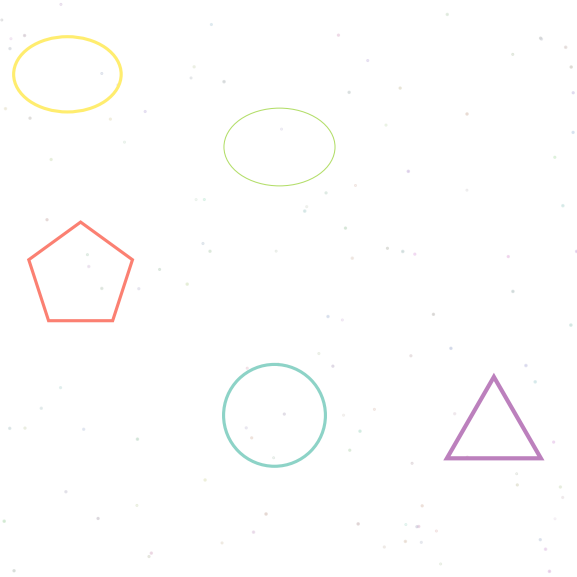[{"shape": "circle", "thickness": 1.5, "radius": 0.44, "center": [0.475, 0.28]}, {"shape": "pentagon", "thickness": 1.5, "radius": 0.47, "center": [0.14, 0.52]}, {"shape": "oval", "thickness": 0.5, "radius": 0.48, "center": [0.484, 0.745]}, {"shape": "triangle", "thickness": 2, "radius": 0.47, "center": [0.855, 0.253]}, {"shape": "oval", "thickness": 1.5, "radius": 0.47, "center": [0.117, 0.87]}]